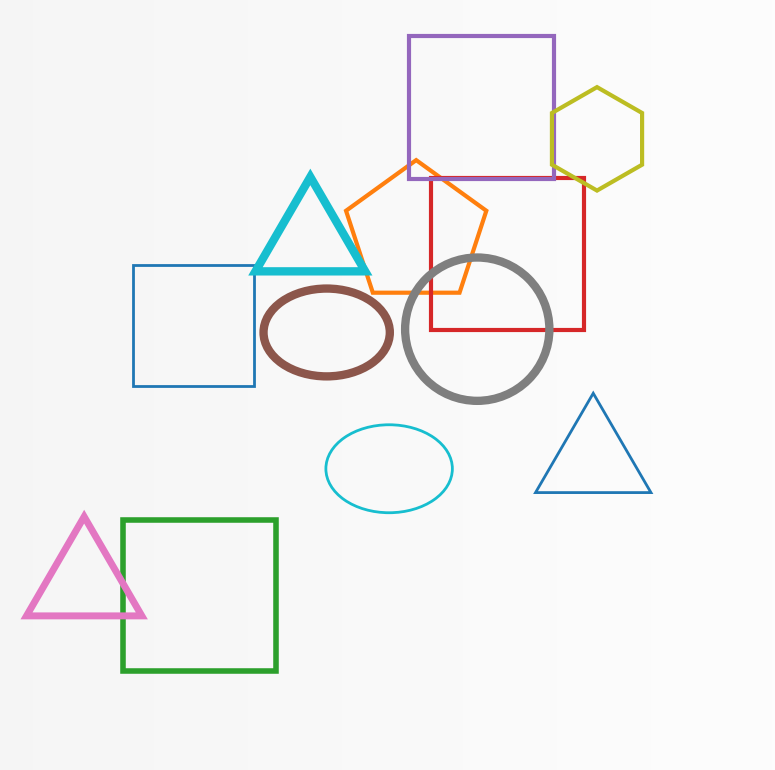[{"shape": "square", "thickness": 1, "radius": 0.39, "center": [0.25, 0.577]}, {"shape": "triangle", "thickness": 1, "radius": 0.43, "center": [0.765, 0.403]}, {"shape": "pentagon", "thickness": 1.5, "radius": 0.48, "center": [0.537, 0.697]}, {"shape": "square", "thickness": 2, "radius": 0.49, "center": [0.257, 0.227]}, {"shape": "square", "thickness": 1.5, "radius": 0.49, "center": [0.655, 0.67]}, {"shape": "square", "thickness": 1.5, "radius": 0.47, "center": [0.621, 0.86]}, {"shape": "oval", "thickness": 3, "radius": 0.41, "center": [0.422, 0.568]}, {"shape": "triangle", "thickness": 2.5, "radius": 0.43, "center": [0.109, 0.243]}, {"shape": "circle", "thickness": 3, "radius": 0.47, "center": [0.616, 0.572]}, {"shape": "hexagon", "thickness": 1.5, "radius": 0.34, "center": [0.77, 0.82]}, {"shape": "oval", "thickness": 1, "radius": 0.41, "center": [0.502, 0.391]}, {"shape": "triangle", "thickness": 3, "radius": 0.41, "center": [0.4, 0.688]}]